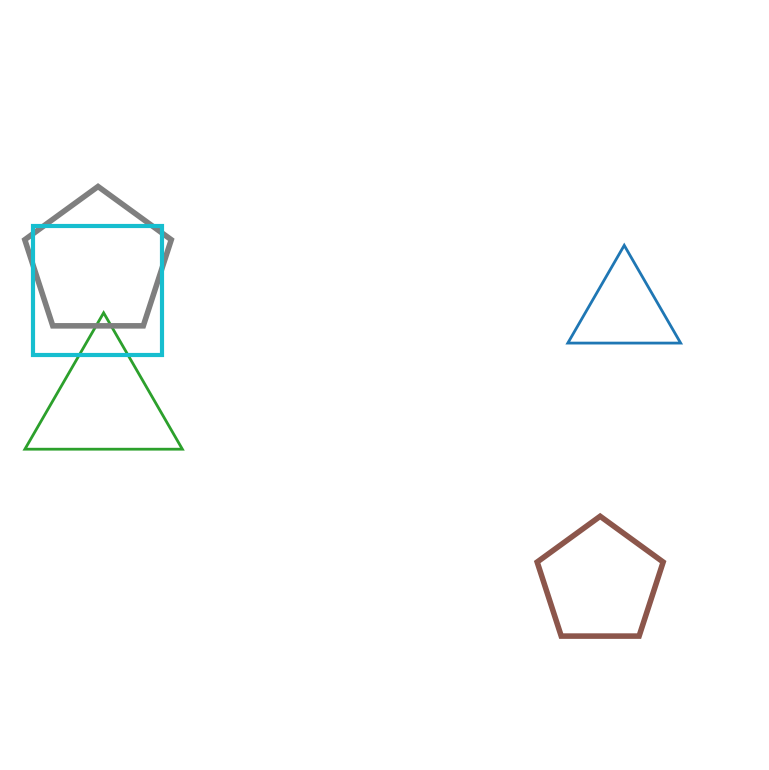[{"shape": "triangle", "thickness": 1, "radius": 0.42, "center": [0.811, 0.597]}, {"shape": "triangle", "thickness": 1, "radius": 0.59, "center": [0.135, 0.476]}, {"shape": "pentagon", "thickness": 2, "radius": 0.43, "center": [0.779, 0.243]}, {"shape": "pentagon", "thickness": 2, "radius": 0.5, "center": [0.127, 0.658]}, {"shape": "square", "thickness": 1.5, "radius": 0.42, "center": [0.126, 0.623]}]